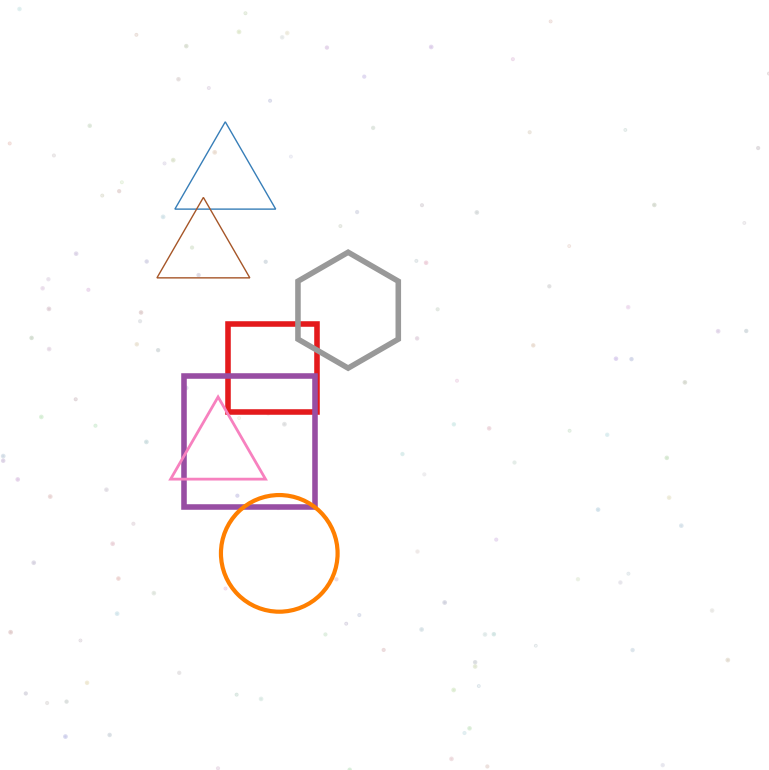[{"shape": "square", "thickness": 2, "radius": 0.29, "center": [0.354, 0.522]}, {"shape": "triangle", "thickness": 0.5, "radius": 0.38, "center": [0.293, 0.766]}, {"shape": "square", "thickness": 2, "radius": 0.43, "center": [0.324, 0.426]}, {"shape": "circle", "thickness": 1.5, "radius": 0.38, "center": [0.363, 0.281]}, {"shape": "triangle", "thickness": 0.5, "radius": 0.35, "center": [0.264, 0.674]}, {"shape": "triangle", "thickness": 1, "radius": 0.36, "center": [0.283, 0.413]}, {"shape": "hexagon", "thickness": 2, "radius": 0.38, "center": [0.452, 0.597]}]